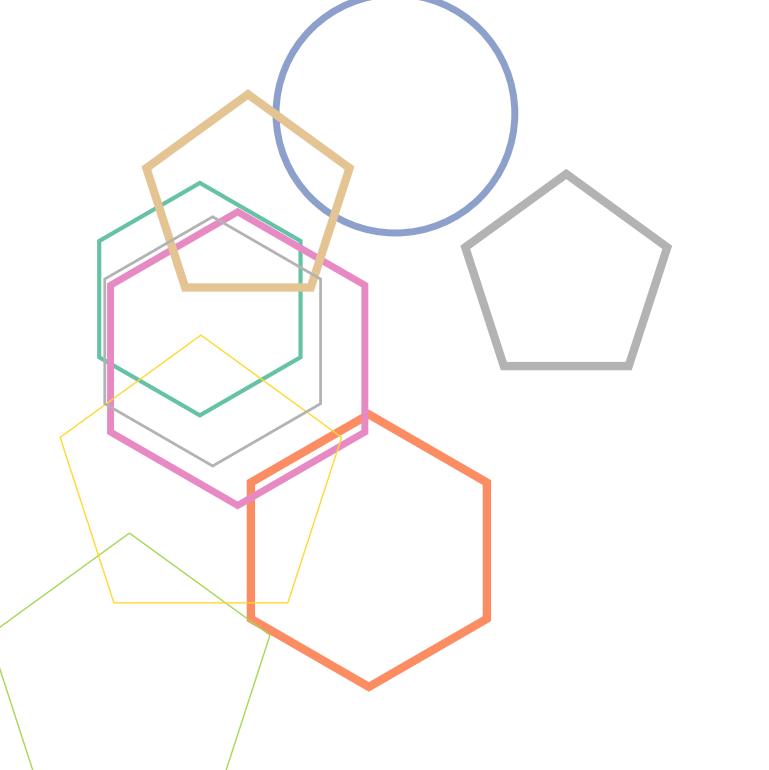[{"shape": "hexagon", "thickness": 1.5, "radius": 0.75, "center": [0.26, 0.612]}, {"shape": "hexagon", "thickness": 3, "radius": 0.88, "center": [0.479, 0.285]}, {"shape": "circle", "thickness": 2.5, "radius": 0.78, "center": [0.514, 0.852]}, {"shape": "hexagon", "thickness": 2.5, "radius": 0.95, "center": [0.309, 0.534]}, {"shape": "pentagon", "thickness": 0.5, "radius": 0.96, "center": [0.168, 0.116]}, {"shape": "pentagon", "thickness": 0.5, "radius": 0.96, "center": [0.261, 0.373]}, {"shape": "pentagon", "thickness": 3, "radius": 0.69, "center": [0.322, 0.739]}, {"shape": "pentagon", "thickness": 3, "radius": 0.69, "center": [0.735, 0.636]}, {"shape": "hexagon", "thickness": 1, "radius": 0.81, "center": [0.276, 0.557]}]